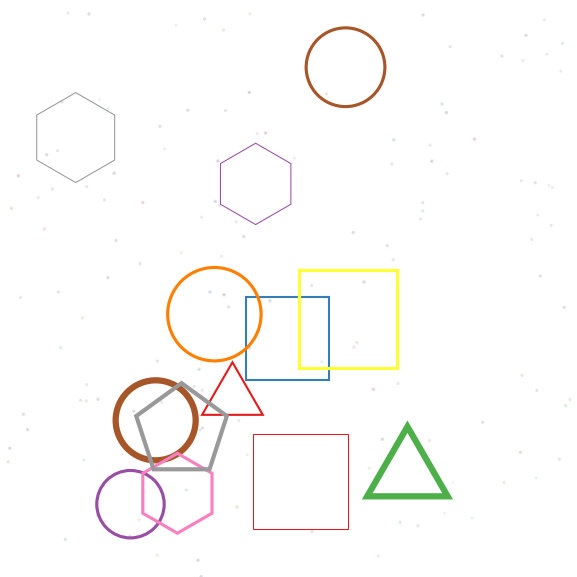[{"shape": "triangle", "thickness": 1, "radius": 0.3, "center": [0.402, 0.311]}, {"shape": "square", "thickness": 0.5, "radius": 0.41, "center": [0.521, 0.165]}, {"shape": "square", "thickness": 1, "radius": 0.36, "center": [0.497, 0.413]}, {"shape": "triangle", "thickness": 3, "radius": 0.4, "center": [0.706, 0.18]}, {"shape": "hexagon", "thickness": 0.5, "radius": 0.35, "center": [0.443, 0.681]}, {"shape": "circle", "thickness": 1.5, "radius": 0.29, "center": [0.226, 0.126]}, {"shape": "circle", "thickness": 1.5, "radius": 0.4, "center": [0.371, 0.455]}, {"shape": "square", "thickness": 1.5, "radius": 0.42, "center": [0.602, 0.447]}, {"shape": "circle", "thickness": 3, "radius": 0.35, "center": [0.27, 0.271]}, {"shape": "circle", "thickness": 1.5, "radius": 0.34, "center": [0.598, 0.883]}, {"shape": "hexagon", "thickness": 1.5, "radius": 0.35, "center": [0.307, 0.145]}, {"shape": "hexagon", "thickness": 0.5, "radius": 0.39, "center": [0.131, 0.761]}, {"shape": "pentagon", "thickness": 2, "radius": 0.41, "center": [0.314, 0.253]}]